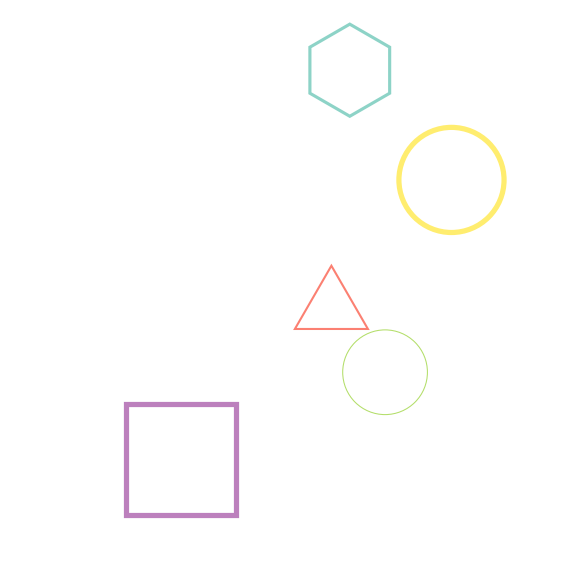[{"shape": "hexagon", "thickness": 1.5, "radius": 0.4, "center": [0.606, 0.878]}, {"shape": "triangle", "thickness": 1, "radius": 0.36, "center": [0.574, 0.466]}, {"shape": "circle", "thickness": 0.5, "radius": 0.37, "center": [0.667, 0.355]}, {"shape": "square", "thickness": 2.5, "radius": 0.48, "center": [0.313, 0.203]}, {"shape": "circle", "thickness": 2.5, "radius": 0.46, "center": [0.782, 0.688]}]